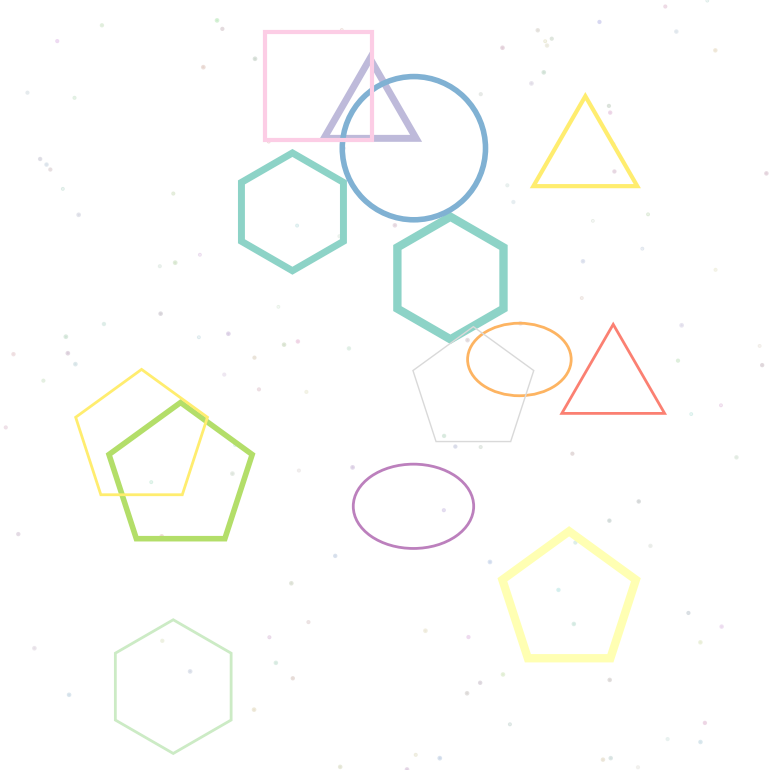[{"shape": "hexagon", "thickness": 2.5, "radius": 0.38, "center": [0.38, 0.725]}, {"shape": "hexagon", "thickness": 3, "radius": 0.4, "center": [0.585, 0.639]}, {"shape": "pentagon", "thickness": 3, "radius": 0.46, "center": [0.739, 0.219]}, {"shape": "triangle", "thickness": 2.5, "radius": 0.35, "center": [0.481, 0.855]}, {"shape": "triangle", "thickness": 1, "radius": 0.39, "center": [0.796, 0.502]}, {"shape": "circle", "thickness": 2, "radius": 0.47, "center": [0.538, 0.808]}, {"shape": "oval", "thickness": 1, "radius": 0.34, "center": [0.675, 0.533]}, {"shape": "pentagon", "thickness": 2, "radius": 0.49, "center": [0.235, 0.38]}, {"shape": "square", "thickness": 1.5, "radius": 0.35, "center": [0.414, 0.888]}, {"shape": "pentagon", "thickness": 0.5, "radius": 0.41, "center": [0.615, 0.493]}, {"shape": "oval", "thickness": 1, "radius": 0.39, "center": [0.537, 0.342]}, {"shape": "hexagon", "thickness": 1, "radius": 0.43, "center": [0.225, 0.108]}, {"shape": "pentagon", "thickness": 1, "radius": 0.45, "center": [0.184, 0.43]}, {"shape": "triangle", "thickness": 1.5, "radius": 0.39, "center": [0.76, 0.797]}]